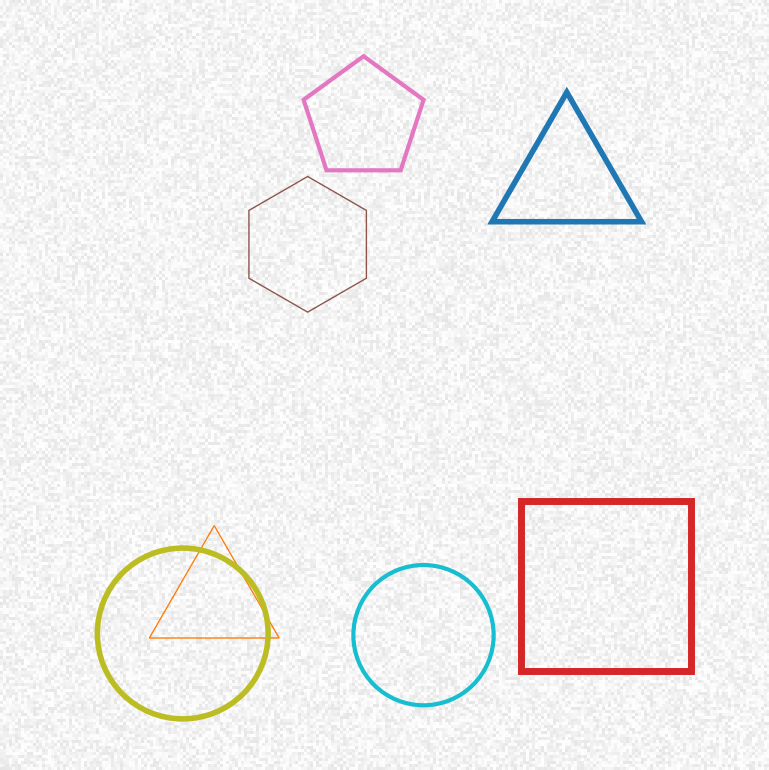[{"shape": "triangle", "thickness": 2, "radius": 0.56, "center": [0.736, 0.768]}, {"shape": "triangle", "thickness": 0.5, "radius": 0.49, "center": [0.278, 0.22]}, {"shape": "square", "thickness": 2.5, "radius": 0.55, "center": [0.788, 0.239]}, {"shape": "hexagon", "thickness": 0.5, "radius": 0.44, "center": [0.4, 0.683]}, {"shape": "pentagon", "thickness": 1.5, "radius": 0.41, "center": [0.472, 0.845]}, {"shape": "circle", "thickness": 2, "radius": 0.55, "center": [0.237, 0.177]}, {"shape": "circle", "thickness": 1.5, "radius": 0.46, "center": [0.55, 0.175]}]